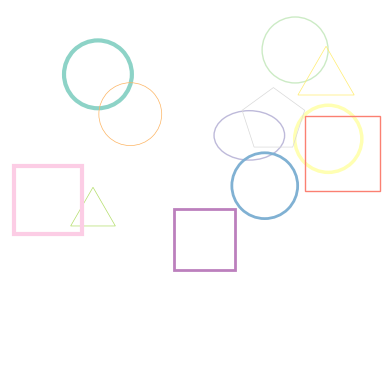[{"shape": "circle", "thickness": 3, "radius": 0.44, "center": [0.254, 0.807]}, {"shape": "circle", "thickness": 2.5, "radius": 0.44, "center": [0.853, 0.639]}, {"shape": "oval", "thickness": 1, "radius": 0.46, "center": [0.648, 0.648]}, {"shape": "square", "thickness": 1, "radius": 0.49, "center": [0.889, 0.602]}, {"shape": "circle", "thickness": 2, "radius": 0.43, "center": [0.688, 0.518]}, {"shape": "circle", "thickness": 0.5, "radius": 0.41, "center": [0.338, 0.703]}, {"shape": "triangle", "thickness": 0.5, "radius": 0.34, "center": [0.242, 0.447]}, {"shape": "square", "thickness": 3, "radius": 0.44, "center": [0.124, 0.481]}, {"shape": "pentagon", "thickness": 0.5, "radius": 0.43, "center": [0.71, 0.687]}, {"shape": "square", "thickness": 2, "radius": 0.4, "center": [0.531, 0.377]}, {"shape": "circle", "thickness": 1, "radius": 0.43, "center": [0.766, 0.87]}, {"shape": "triangle", "thickness": 0.5, "radius": 0.42, "center": [0.847, 0.795]}]